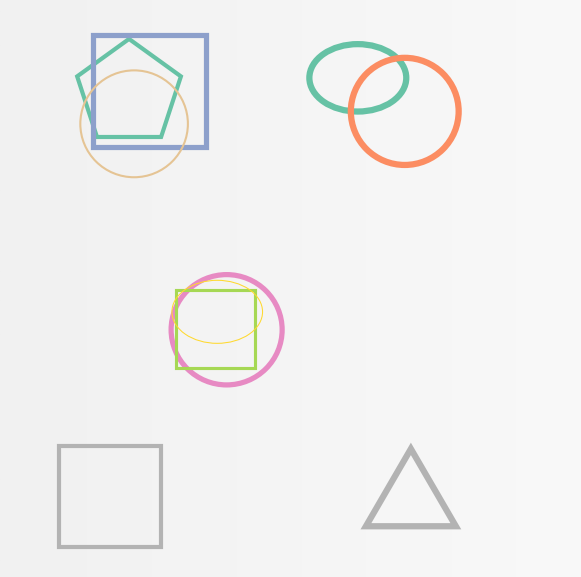[{"shape": "pentagon", "thickness": 2, "radius": 0.47, "center": [0.222, 0.838]}, {"shape": "oval", "thickness": 3, "radius": 0.42, "center": [0.616, 0.864]}, {"shape": "circle", "thickness": 3, "radius": 0.46, "center": [0.696, 0.806]}, {"shape": "square", "thickness": 2.5, "radius": 0.48, "center": [0.257, 0.842]}, {"shape": "circle", "thickness": 2.5, "radius": 0.48, "center": [0.39, 0.428]}, {"shape": "square", "thickness": 1.5, "radius": 0.34, "center": [0.371, 0.43]}, {"shape": "oval", "thickness": 0.5, "radius": 0.39, "center": [0.374, 0.459]}, {"shape": "circle", "thickness": 1, "radius": 0.46, "center": [0.231, 0.785]}, {"shape": "square", "thickness": 2, "radius": 0.44, "center": [0.19, 0.139]}, {"shape": "triangle", "thickness": 3, "radius": 0.45, "center": [0.707, 0.133]}]